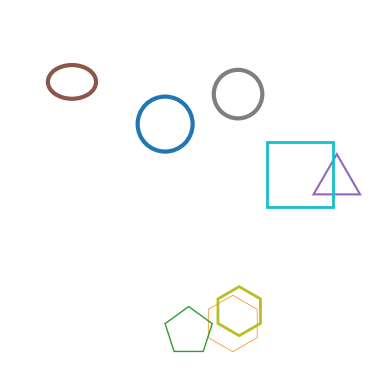[{"shape": "circle", "thickness": 3, "radius": 0.36, "center": [0.429, 0.678]}, {"shape": "hexagon", "thickness": 0.5, "radius": 0.37, "center": [0.605, 0.16]}, {"shape": "pentagon", "thickness": 1, "radius": 0.32, "center": [0.49, 0.139]}, {"shape": "triangle", "thickness": 1.5, "radius": 0.35, "center": [0.875, 0.53]}, {"shape": "oval", "thickness": 3, "radius": 0.31, "center": [0.187, 0.787]}, {"shape": "circle", "thickness": 3, "radius": 0.32, "center": [0.618, 0.756]}, {"shape": "hexagon", "thickness": 2, "radius": 0.32, "center": [0.621, 0.192]}, {"shape": "square", "thickness": 2, "radius": 0.43, "center": [0.779, 0.547]}]